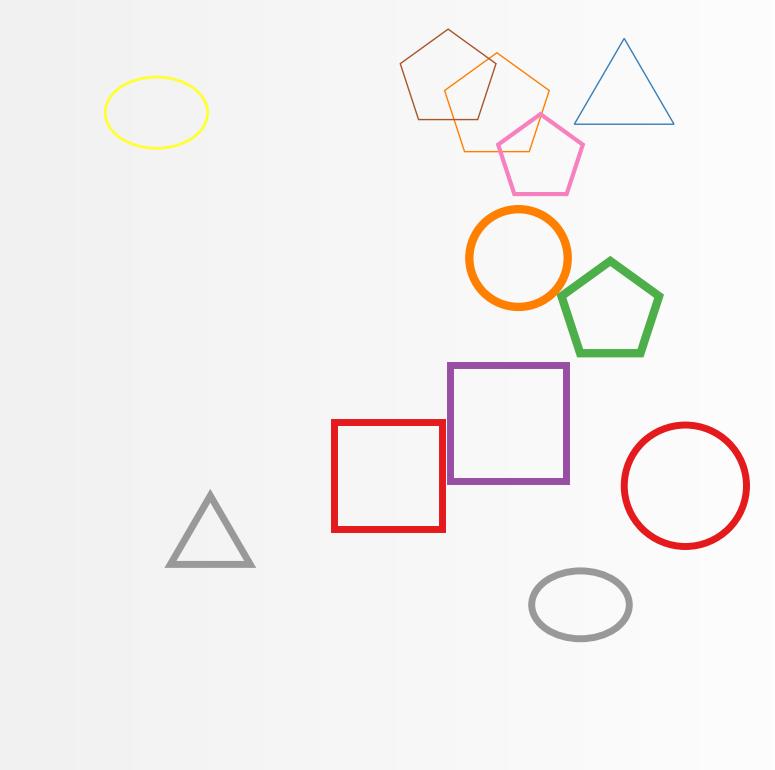[{"shape": "square", "thickness": 2.5, "radius": 0.35, "center": [0.501, 0.382]}, {"shape": "circle", "thickness": 2.5, "radius": 0.39, "center": [0.884, 0.369]}, {"shape": "triangle", "thickness": 0.5, "radius": 0.37, "center": [0.805, 0.876]}, {"shape": "pentagon", "thickness": 3, "radius": 0.33, "center": [0.787, 0.595]}, {"shape": "square", "thickness": 2.5, "radius": 0.37, "center": [0.656, 0.45]}, {"shape": "circle", "thickness": 3, "radius": 0.32, "center": [0.669, 0.665]}, {"shape": "pentagon", "thickness": 0.5, "radius": 0.35, "center": [0.641, 0.86]}, {"shape": "oval", "thickness": 1, "radius": 0.33, "center": [0.202, 0.854]}, {"shape": "pentagon", "thickness": 0.5, "radius": 0.32, "center": [0.578, 0.897]}, {"shape": "pentagon", "thickness": 1.5, "radius": 0.29, "center": [0.697, 0.794]}, {"shape": "oval", "thickness": 2.5, "radius": 0.31, "center": [0.749, 0.215]}, {"shape": "triangle", "thickness": 2.5, "radius": 0.3, "center": [0.271, 0.297]}]